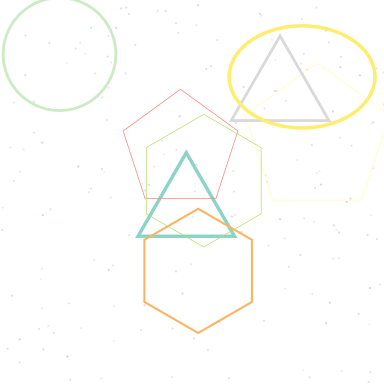[{"shape": "triangle", "thickness": 2.5, "radius": 0.72, "center": [0.484, 0.459]}, {"shape": "pentagon", "thickness": 0.5, "radius": 0.98, "center": [0.824, 0.639]}, {"shape": "pentagon", "thickness": 0.5, "radius": 0.78, "center": [0.469, 0.611]}, {"shape": "hexagon", "thickness": 1.5, "radius": 0.81, "center": [0.515, 0.296]}, {"shape": "hexagon", "thickness": 0.5, "radius": 0.86, "center": [0.529, 0.531]}, {"shape": "triangle", "thickness": 2, "radius": 0.73, "center": [0.727, 0.76]}, {"shape": "circle", "thickness": 2, "radius": 0.73, "center": [0.155, 0.859]}, {"shape": "oval", "thickness": 2.5, "radius": 0.95, "center": [0.785, 0.8]}]